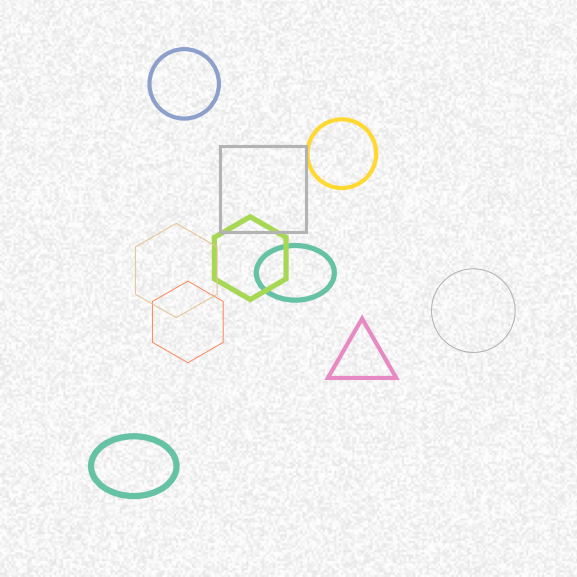[{"shape": "oval", "thickness": 3, "radius": 0.37, "center": [0.232, 0.192]}, {"shape": "oval", "thickness": 2.5, "radius": 0.34, "center": [0.511, 0.527]}, {"shape": "hexagon", "thickness": 0.5, "radius": 0.35, "center": [0.325, 0.442]}, {"shape": "circle", "thickness": 2, "radius": 0.3, "center": [0.319, 0.854]}, {"shape": "triangle", "thickness": 2, "radius": 0.34, "center": [0.627, 0.379]}, {"shape": "hexagon", "thickness": 2.5, "radius": 0.36, "center": [0.433, 0.552]}, {"shape": "circle", "thickness": 2, "radius": 0.3, "center": [0.592, 0.733]}, {"shape": "hexagon", "thickness": 0.5, "radius": 0.41, "center": [0.305, 0.531]}, {"shape": "square", "thickness": 1.5, "radius": 0.37, "center": [0.455, 0.672]}, {"shape": "circle", "thickness": 0.5, "radius": 0.36, "center": [0.82, 0.461]}]